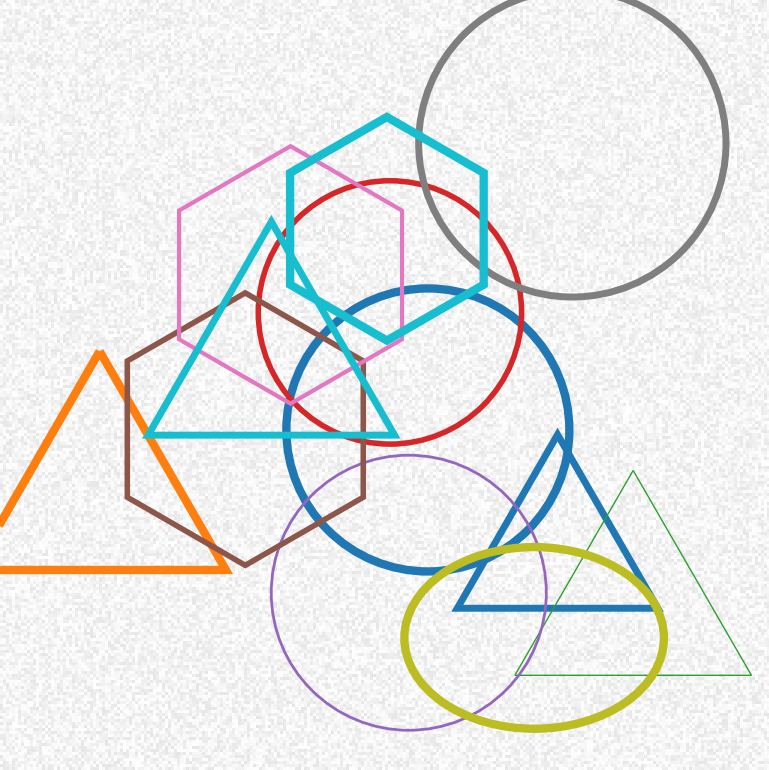[{"shape": "circle", "thickness": 3, "radius": 0.92, "center": [0.556, 0.442]}, {"shape": "triangle", "thickness": 2.5, "radius": 0.75, "center": [0.724, 0.285]}, {"shape": "triangle", "thickness": 3, "radius": 0.95, "center": [0.129, 0.354]}, {"shape": "triangle", "thickness": 0.5, "radius": 0.89, "center": [0.822, 0.212]}, {"shape": "circle", "thickness": 2, "radius": 0.86, "center": [0.506, 0.594]}, {"shape": "circle", "thickness": 1, "radius": 0.89, "center": [0.531, 0.23]}, {"shape": "hexagon", "thickness": 2, "radius": 0.88, "center": [0.319, 0.443]}, {"shape": "hexagon", "thickness": 1.5, "radius": 0.84, "center": [0.377, 0.643]}, {"shape": "circle", "thickness": 2.5, "radius": 1.0, "center": [0.743, 0.814]}, {"shape": "oval", "thickness": 3, "radius": 0.84, "center": [0.694, 0.172]}, {"shape": "hexagon", "thickness": 3, "radius": 0.73, "center": [0.502, 0.703]}, {"shape": "triangle", "thickness": 2.5, "radius": 0.92, "center": [0.352, 0.527]}]